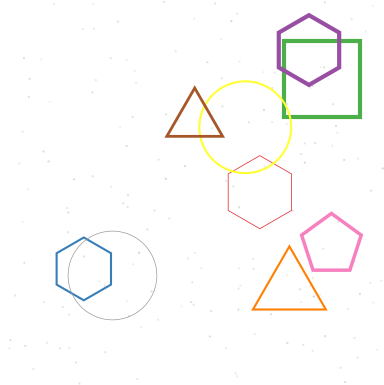[{"shape": "hexagon", "thickness": 0.5, "radius": 0.47, "center": [0.675, 0.501]}, {"shape": "hexagon", "thickness": 1.5, "radius": 0.41, "center": [0.218, 0.302]}, {"shape": "square", "thickness": 3, "radius": 0.49, "center": [0.836, 0.794]}, {"shape": "hexagon", "thickness": 3, "radius": 0.45, "center": [0.803, 0.87]}, {"shape": "triangle", "thickness": 1.5, "radius": 0.55, "center": [0.752, 0.251]}, {"shape": "circle", "thickness": 1.5, "radius": 0.6, "center": [0.637, 0.67]}, {"shape": "triangle", "thickness": 2, "radius": 0.42, "center": [0.506, 0.688]}, {"shape": "pentagon", "thickness": 2.5, "radius": 0.41, "center": [0.861, 0.364]}, {"shape": "circle", "thickness": 0.5, "radius": 0.58, "center": [0.292, 0.284]}]